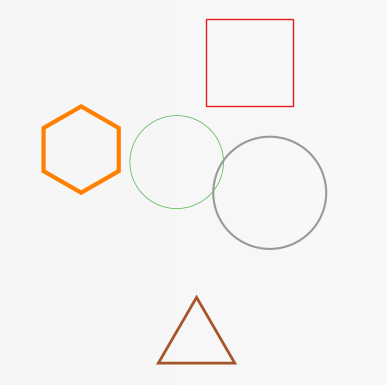[{"shape": "square", "thickness": 1, "radius": 0.56, "center": [0.644, 0.837]}, {"shape": "circle", "thickness": 0.5, "radius": 0.6, "center": [0.456, 0.579]}, {"shape": "hexagon", "thickness": 3, "radius": 0.56, "center": [0.209, 0.612]}, {"shape": "triangle", "thickness": 2, "radius": 0.57, "center": [0.507, 0.114]}, {"shape": "circle", "thickness": 1.5, "radius": 0.73, "center": [0.696, 0.499]}]